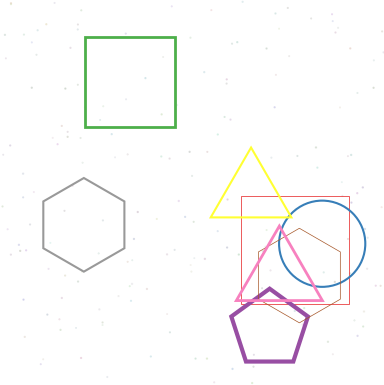[{"shape": "square", "thickness": 0.5, "radius": 0.7, "center": [0.767, 0.351]}, {"shape": "circle", "thickness": 1.5, "radius": 0.56, "center": [0.837, 0.367]}, {"shape": "square", "thickness": 2, "radius": 0.59, "center": [0.338, 0.787]}, {"shape": "pentagon", "thickness": 3, "radius": 0.52, "center": [0.7, 0.146]}, {"shape": "triangle", "thickness": 1.5, "radius": 0.6, "center": [0.652, 0.496]}, {"shape": "hexagon", "thickness": 0.5, "radius": 0.61, "center": [0.778, 0.284]}, {"shape": "triangle", "thickness": 2, "radius": 0.65, "center": [0.726, 0.284]}, {"shape": "hexagon", "thickness": 1.5, "radius": 0.61, "center": [0.218, 0.416]}]